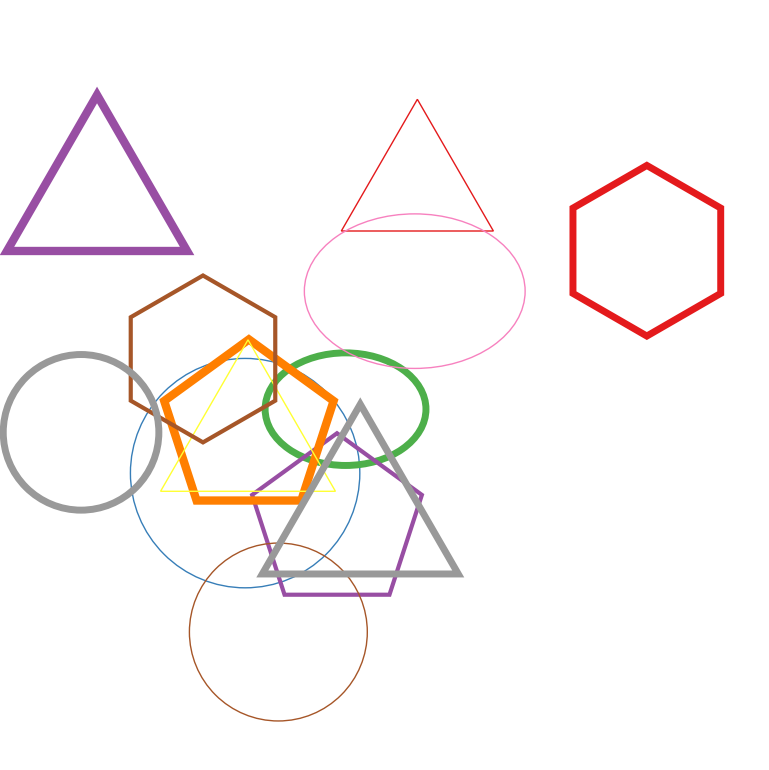[{"shape": "hexagon", "thickness": 2.5, "radius": 0.55, "center": [0.84, 0.674]}, {"shape": "triangle", "thickness": 0.5, "radius": 0.57, "center": [0.542, 0.757]}, {"shape": "circle", "thickness": 0.5, "radius": 0.74, "center": [0.318, 0.386]}, {"shape": "oval", "thickness": 2.5, "radius": 0.52, "center": [0.449, 0.469]}, {"shape": "pentagon", "thickness": 1.5, "radius": 0.58, "center": [0.438, 0.321]}, {"shape": "triangle", "thickness": 3, "radius": 0.68, "center": [0.126, 0.742]}, {"shape": "pentagon", "thickness": 3, "radius": 0.58, "center": [0.323, 0.444]}, {"shape": "triangle", "thickness": 0.5, "radius": 0.66, "center": [0.322, 0.428]}, {"shape": "circle", "thickness": 0.5, "radius": 0.58, "center": [0.362, 0.179]}, {"shape": "hexagon", "thickness": 1.5, "radius": 0.54, "center": [0.264, 0.534]}, {"shape": "oval", "thickness": 0.5, "radius": 0.72, "center": [0.539, 0.622]}, {"shape": "triangle", "thickness": 2.5, "radius": 0.73, "center": [0.468, 0.328]}, {"shape": "circle", "thickness": 2.5, "radius": 0.51, "center": [0.105, 0.439]}]